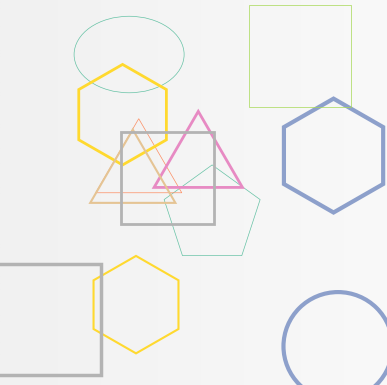[{"shape": "pentagon", "thickness": 0.5, "radius": 0.65, "center": [0.547, 0.441]}, {"shape": "oval", "thickness": 0.5, "radius": 0.71, "center": [0.333, 0.858]}, {"shape": "triangle", "thickness": 0.5, "radius": 0.64, "center": [0.358, 0.563]}, {"shape": "hexagon", "thickness": 3, "radius": 0.74, "center": [0.861, 0.596]}, {"shape": "circle", "thickness": 3, "radius": 0.7, "center": [0.872, 0.101]}, {"shape": "triangle", "thickness": 2, "radius": 0.66, "center": [0.512, 0.579]}, {"shape": "square", "thickness": 0.5, "radius": 0.66, "center": [0.774, 0.854]}, {"shape": "hexagon", "thickness": 2, "radius": 0.65, "center": [0.316, 0.702]}, {"shape": "hexagon", "thickness": 1.5, "radius": 0.63, "center": [0.351, 0.209]}, {"shape": "triangle", "thickness": 1.5, "radius": 0.63, "center": [0.343, 0.537]}, {"shape": "square", "thickness": 2.5, "radius": 0.73, "center": [0.114, 0.17]}, {"shape": "square", "thickness": 2, "radius": 0.6, "center": [0.433, 0.537]}]